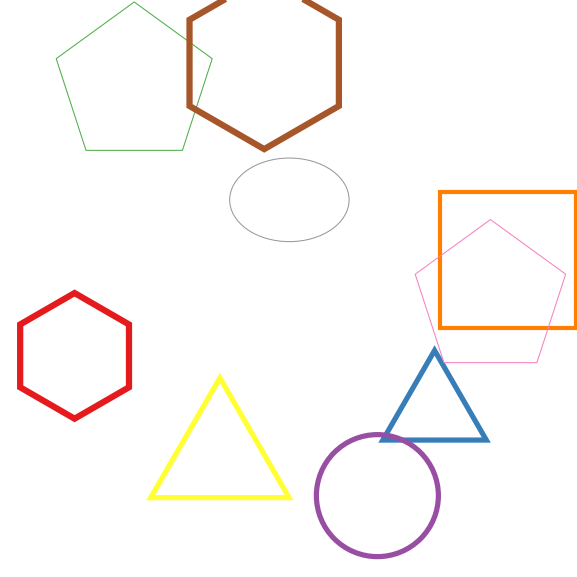[{"shape": "hexagon", "thickness": 3, "radius": 0.54, "center": [0.129, 0.383]}, {"shape": "triangle", "thickness": 2.5, "radius": 0.52, "center": [0.753, 0.289]}, {"shape": "pentagon", "thickness": 0.5, "radius": 0.71, "center": [0.232, 0.854]}, {"shape": "circle", "thickness": 2.5, "radius": 0.53, "center": [0.653, 0.141]}, {"shape": "square", "thickness": 2, "radius": 0.59, "center": [0.88, 0.549]}, {"shape": "triangle", "thickness": 2.5, "radius": 0.69, "center": [0.381, 0.207]}, {"shape": "hexagon", "thickness": 3, "radius": 0.75, "center": [0.458, 0.89]}, {"shape": "pentagon", "thickness": 0.5, "radius": 0.68, "center": [0.849, 0.482]}, {"shape": "oval", "thickness": 0.5, "radius": 0.52, "center": [0.501, 0.653]}]